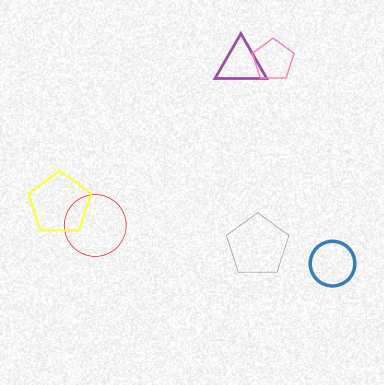[{"shape": "circle", "thickness": 0.5, "radius": 0.4, "center": [0.247, 0.414]}, {"shape": "circle", "thickness": 2.5, "radius": 0.29, "center": [0.864, 0.315]}, {"shape": "triangle", "thickness": 2, "radius": 0.39, "center": [0.626, 0.835]}, {"shape": "pentagon", "thickness": 1.5, "radius": 0.43, "center": [0.155, 0.471]}, {"shape": "pentagon", "thickness": 1, "radius": 0.29, "center": [0.71, 0.844]}, {"shape": "pentagon", "thickness": 0.5, "radius": 0.43, "center": [0.669, 0.362]}]